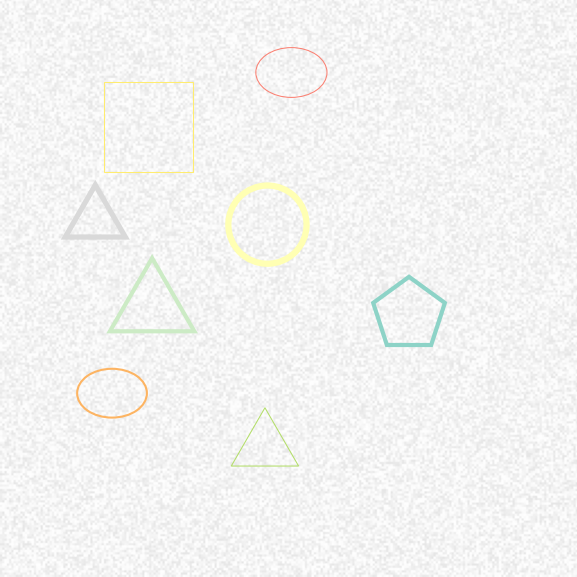[{"shape": "pentagon", "thickness": 2, "radius": 0.33, "center": [0.708, 0.455]}, {"shape": "circle", "thickness": 3, "radius": 0.34, "center": [0.463, 0.61]}, {"shape": "oval", "thickness": 0.5, "radius": 0.31, "center": [0.505, 0.874]}, {"shape": "oval", "thickness": 1, "radius": 0.3, "center": [0.194, 0.318]}, {"shape": "triangle", "thickness": 0.5, "radius": 0.34, "center": [0.459, 0.226]}, {"shape": "triangle", "thickness": 2.5, "radius": 0.3, "center": [0.165, 0.619]}, {"shape": "triangle", "thickness": 2, "radius": 0.42, "center": [0.263, 0.468]}, {"shape": "square", "thickness": 0.5, "radius": 0.39, "center": [0.257, 0.779]}]